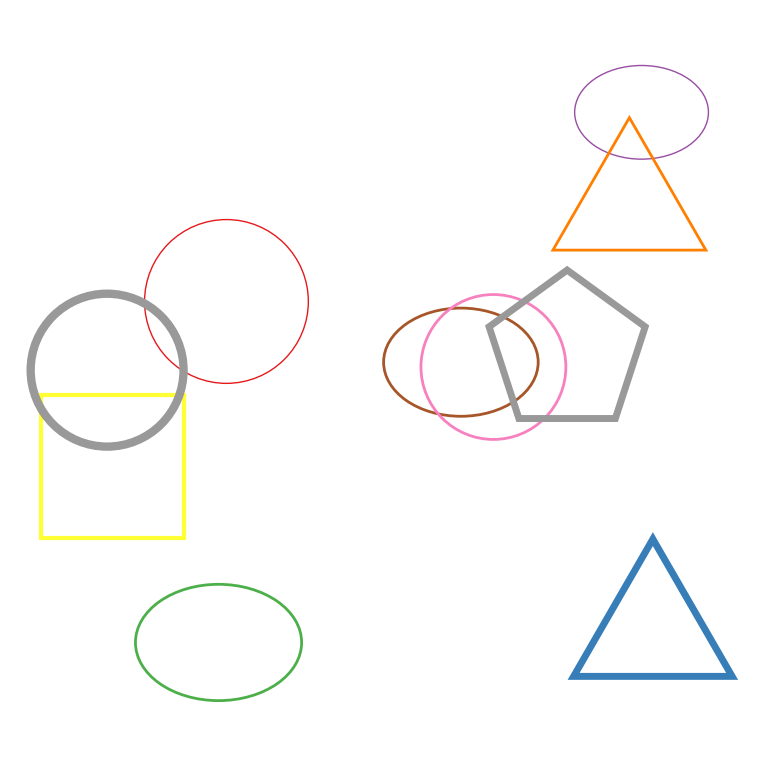[{"shape": "circle", "thickness": 0.5, "radius": 0.53, "center": [0.294, 0.608]}, {"shape": "triangle", "thickness": 2.5, "radius": 0.59, "center": [0.848, 0.181]}, {"shape": "oval", "thickness": 1, "radius": 0.54, "center": [0.284, 0.166]}, {"shape": "oval", "thickness": 0.5, "radius": 0.43, "center": [0.833, 0.854]}, {"shape": "triangle", "thickness": 1, "radius": 0.57, "center": [0.817, 0.733]}, {"shape": "square", "thickness": 1.5, "radius": 0.46, "center": [0.146, 0.394]}, {"shape": "oval", "thickness": 1, "radius": 0.5, "center": [0.599, 0.53]}, {"shape": "circle", "thickness": 1, "radius": 0.47, "center": [0.641, 0.523]}, {"shape": "circle", "thickness": 3, "radius": 0.5, "center": [0.139, 0.519]}, {"shape": "pentagon", "thickness": 2.5, "radius": 0.53, "center": [0.737, 0.543]}]